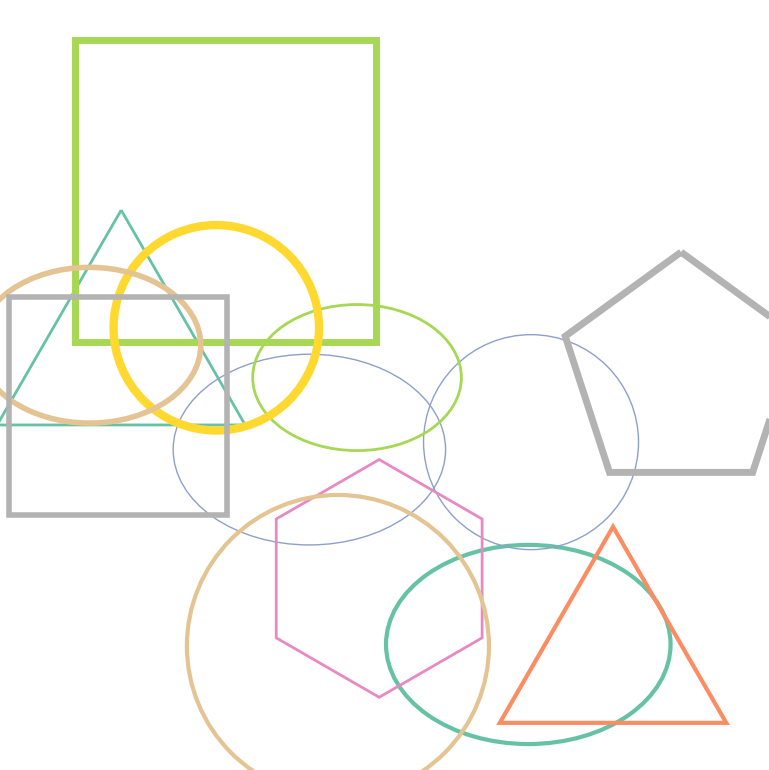[{"shape": "triangle", "thickness": 1, "radius": 0.93, "center": [0.157, 0.541]}, {"shape": "oval", "thickness": 1.5, "radius": 0.92, "center": [0.686, 0.163]}, {"shape": "triangle", "thickness": 1.5, "radius": 0.85, "center": [0.796, 0.146]}, {"shape": "oval", "thickness": 0.5, "radius": 0.88, "center": [0.402, 0.416]}, {"shape": "circle", "thickness": 0.5, "radius": 0.7, "center": [0.69, 0.426]}, {"shape": "hexagon", "thickness": 1, "radius": 0.77, "center": [0.492, 0.249]}, {"shape": "oval", "thickness": 1, "radius": 0.68, "center": [0.464, 0.51]}, {"shape": "square", "thickness": 2.5, "radius": 0.98, "center": [0.293, 0.752]}, {"shape": "circle", "thickness": 3, "radius": 0.67, "center": [0.281, 0.574]}, {"shape": "oval", "thickness": 2, "radius": 0.72, "center": [0.116, 0.552]}, {"shape": "circle", "thickness": 1.5, "radius": 0.98, "center": [0.439, 0.161]}, {"shape": "pentagon", "thickness": 2.5, "radius": 0.79, "center": [0.885, 0.514]}, {"shape": "square", "thickness": 2, "radius": 0.71, "center": [0.153, 0.473]}]